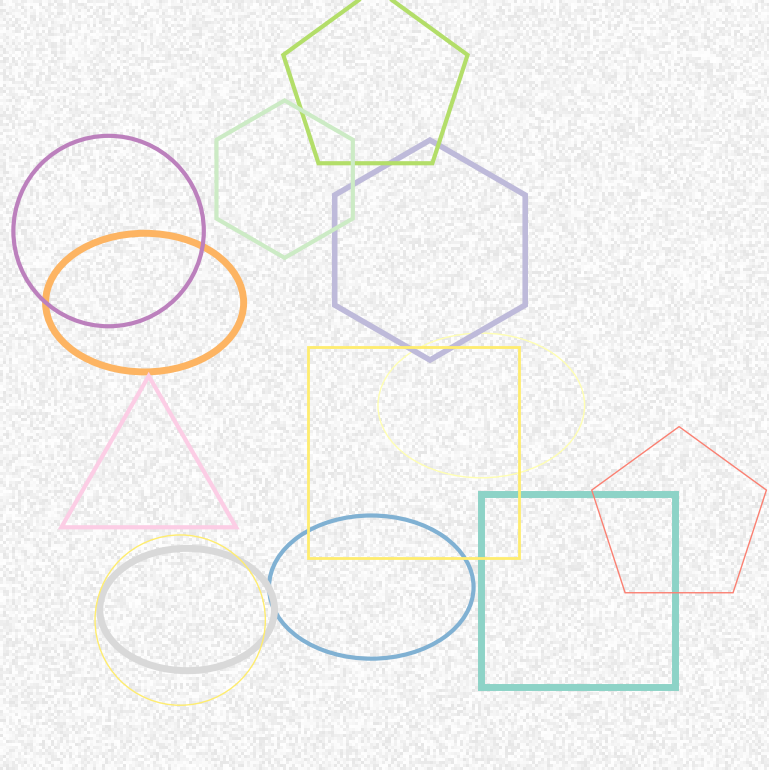[{"shape": "square", "thickness": 2.5, "radius": 0.63, "center": [0.751, 0.233]}, {"shape": "oval", "thickness": 0.5, "radius": 0.67, "center": [0.625, 0.473]}, {"shape": "hexagon", "thickness": 2, "radius": 0.71, "center": [0.558, 0.675]}, {"shape": "pentagon", "thickness": 0.5, "radius": 0.6, "center": [0.882, 0.327]}, {"shape": "oval", "thickness": 1.5, "radius": 0.66, "center": [0.482, 0.238]}, {"shape": "oval", "thickness": 2.5, "radius": 0.64, "center": [0.188, 0.607]}, {"shape": "pentagon", "thickness": 1.5, "radius": 0.63, "center": [0.488, 0.89]}, {"shape": "triangle", "thickness": 1.5, "radius": 0.66, "center": [0.193, 0.381]}, {"shape": "oval", "thickness": 2.5, "radius": 0.57, "center": [0.243, 0.208]}, {"shape": "circle", "thickness": 1.5, "radius": 0.62, "center": [0.141, 0.7]}, {"shape": "hexagon", "thickness": 1.5, "radius": 0.51, "center": [0.37, 0.767]}, {"shape": "circle", "thickness": 0.5, "radius": 0.55, "center": [0.234, 0.195]}, {"shape": "square", "thickness": 1, "radius": 0.68, "center": [0.537, 0.412]}]